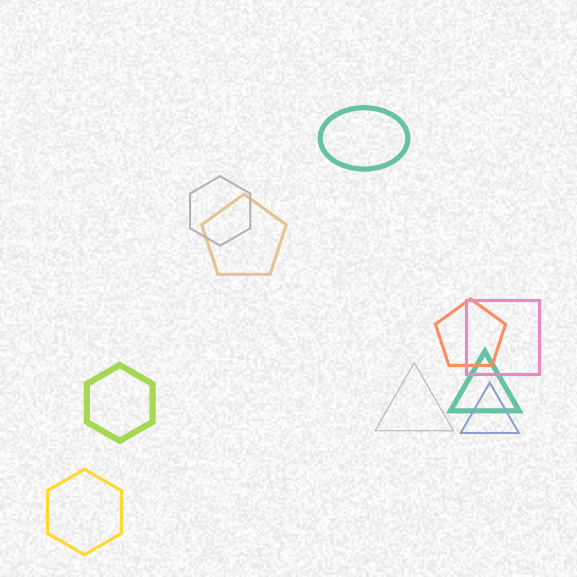[{"shape": "triangle", "thickness": 2.5, "radius": 0.34, "center": [0.84, 0.322]}, {"shape": "oval", "thickness": 2.5, "radius": 0.38, "center": [0.63, 0.76]}, {"shape": "pentagon", "thickness": 1.5, "radius": 0.32, "center": [0.815, 0.418]}, {"shape": "triangle", "thickness": 1, "radius": 0.29, "center": [0.848, 0.278]}, {"shape": "square", "thickness": 1.5, "radius": 0.32, "center": [0.871, 0.415]}, {"shape": "hexagon", "thickness": 3, "radius": 0.33, "center": [0.207, 0.301]}, {"shape": "hexagon", "thickness": 1.5, "radius": 0.37, "center": [0.146, 0.113]}, {"shape": "pentagon", "thickness": 1.5, "radius": 0.38, "center": [0.422, 0.586]}, {"shape": "triangle", "thickness": 0.5, "radius": 0.39, "center": [0.717, 0.292]}, {"shape": "hexagon", "thickness": 1, "radius": 0.3, "center": [0.381, 0.634]}]